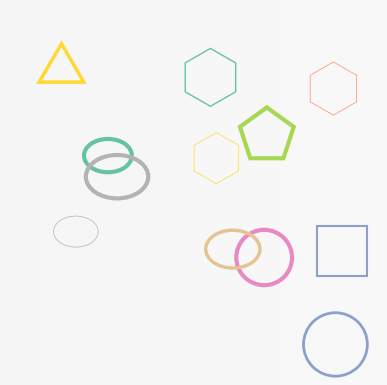[{"shape": "oval", "thickness": 3, "radius": 0.31, "center": [0.279, 0.596]}, {"shape": "hexagon", "thickness": 1, "radius": 0.38, "center": [0.543, 0.799]}, {"shape": "hexagon", "thickness": 0.5, "radius": 0.35, "center": [0.86, 0.77]}, {"shape": "square", "thickness": 1.5, "radius": 0.32, "center": [0.882, 0.347]}, {"shape": "circle", "thickness": 2, "radius": 0.41, "center": [0.866, 0.105]}, {"shape": "circle", "thickness": 3, "radius": 0.36, "center": [0.682, 0.331]}, {"shape": "pentagon", "thickness": 3, "radius": 0.36, "center": [0.689, 0.648]}, {"shape": "triangle", "thickness": 2.5, "radius": 0.33, "center": [0.159, 0.82]}, {"shape": "hexagon", "thickness": 0.5, "radius": 0.33, "center": [0.558, 0.589]}, {"shape": "oval", "thickness": 2.5, "radius": 0.35, "center": [0.601, 0.353]}, {"shape": "oval", "thickness": 0.5, "radius": 0.29, "center": [0.196, 0.398]}, {"shape": "oval", "thickness": 3, "radius": 0.4, "center": [0.302, 0.541]}]